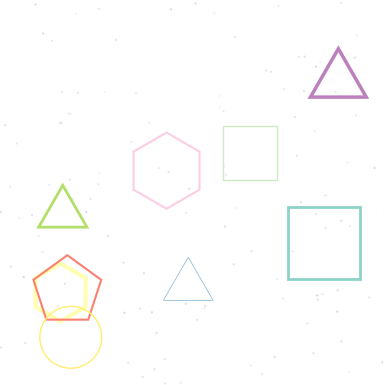[{"shape": "square", "thickness": 2, "radius": 0.47, "center": [0.842, 0.369]}, {"shape": "hexagon", "thickness": 3, "radius": 0.38, "center": [0.157, 0.241]}, {"shape": "pentagon", "thickness": 1.5, "radius": 0.46, "center": [0.175, 0.245]}, {"shape": "triangle", "thickness": 0.5, "radius": 0.37, "center": [0.489, 0.257]}, {"shape": "triangle", "thickness": 2, "radius": 0.36, "center": [0.163, 0.446]}, {"shape": "hexagon", "thickness": 1.5, "radius": 0.49, "center": [0.433, 0.557]}, {"shape": "triangle", "thickness": 2.5, "radius": 0.42, "center": [0.879, 0.79]}, {"shape": "square", "thickness": 1, "radius": 0.36, "center": [0.649, 0.602]}, {"shape": "circle", "thickness": 1, "radius": 0.4, "center": [0.184, 0.124]}]